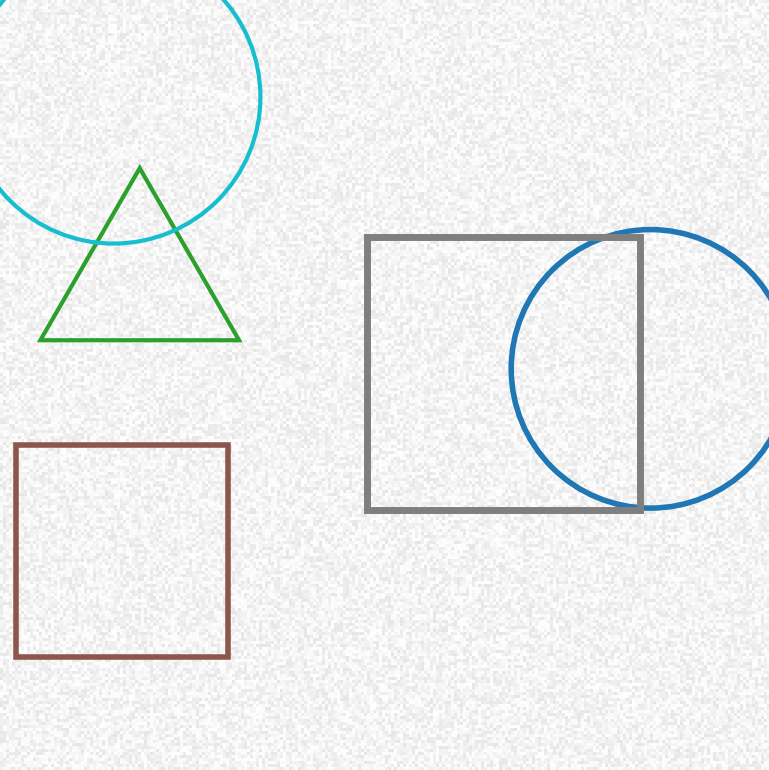[{"shape": "circle", "thickness": 2, "radius": 0.9, "center": [0.845, 0.521]}, {"shape": "triangle", "thickness": 1.5, "radius": 0.74, "center": [0.181, 0.633]}, {"shape": "square", "thickness": 2, "radius": 0.69, "center": [0.158, 0.285]}, {"shape": "square", "thickness": 2.5, "radius": 0.89, "center": [0.653, 0.515]}, {"shape": "circle", "thickness": 1.5, "radius": 0.95, "center": [0.148, 0.874]}]